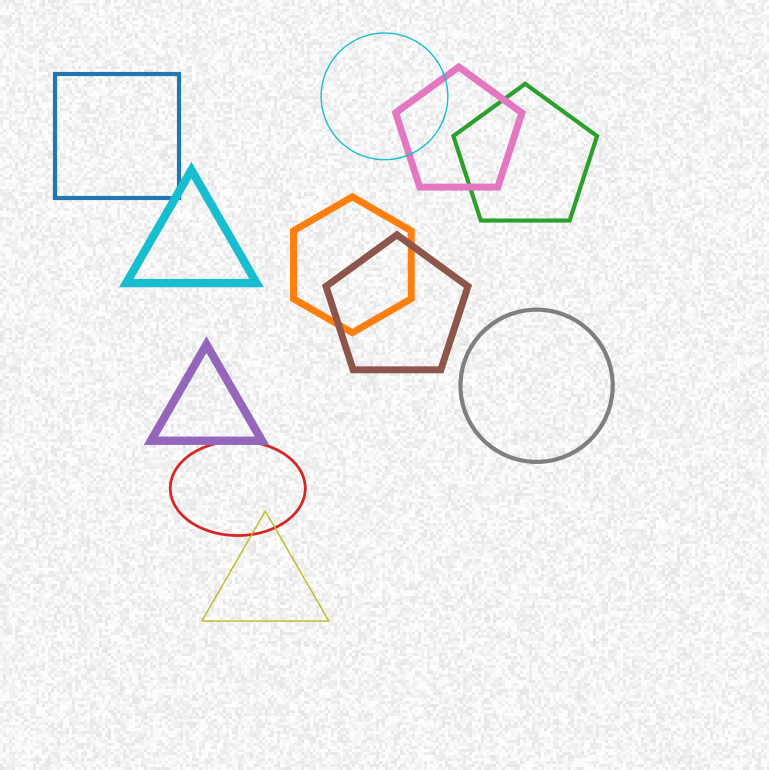[{"shape": "square", "thickness": 1.5, "radius": 0.4, "center": [0.152, 0.824]}, {"shape": "hexagon", "thickness": 2.5, "radius": 0.44, "center": [0.458, 0.656]}, {"shape": "pentagon", "thickness": 1.5, "radius": 0.49, "center": [0.682, 0.793]}, {"shape": "oval", "thickness": 1, "radius": 0.44, "center": [0.309, 0.366]}, {"shape": "triangle", "thickness": 3, "radius": 0.42, "center": [0.268, 0.469]}, {"shape": "pentagon", "thickness": 2.5, "radius": 0.48, "center": [0.516, 0.598]}, {"shape": "pentagon", "thickness": 2.5, "radius": 0.43, "center": [0.596, 0.827]}, {"shape": "circle", "thickness": 1.5, "radius": 0.49, "center": [0.697, 0.499]}, {"shape": "triangle", "thickness": 0.5, "radius": 0.48, "center": [0.345, 0.241]}, {"shape": "circle", "thickness": 0.5, "radius": 0.41, "center": [0.499, 0.875]}, {"shape": "triangle", "thickness": 3, "radius": 0.49, "center": [0.249, 0.681]}]